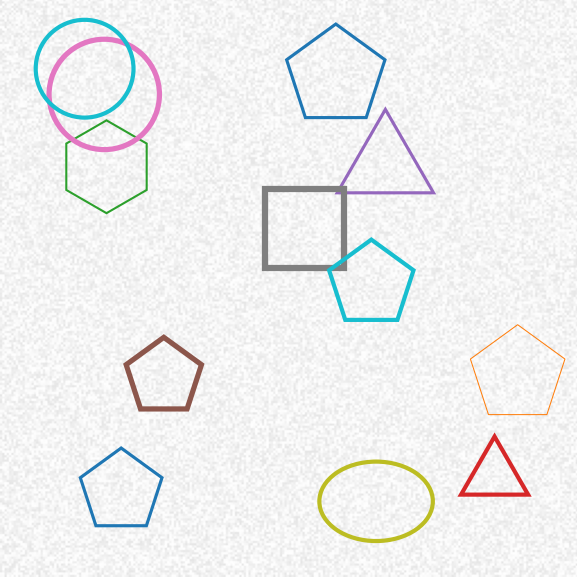[{"shape": "pentagon", "thickness": 1.5, "radius": 0.37, "center": [0.21, 0.149]}, {"shape": "pentagon", "thickness": 1.5, "radius": 0.45, "center": [0.581, 0.868]}, {"shape": "pentagon", "thickness": 0.5, "radius": 0.43, "center": [0.896, 0.351]}, {"shape": "hexagon", "thickness": 1, "radius": 0.4, "center": [0.184, 0.71]}, {"shape": "triangle", "thickness": 2, "radius": 0.34, "center": [0.856, 0.176]}, {"shape": "triangle", "thickness": 1.5, "radius": 0.48, "center": [0.667, 0.713]}, {"shape": "pentagon", "thickness": 2.5, "radius": 0.34, "center": [0.284, 0.346]}, {"shape": "circle", "thickness": 2.5, "radius": 0.48, "center": [0.181, 0.836]}, {"shape": "square", "thickness": 3, "radius": 0.34, "center": [0.528, 0.603]}, {"shape": "oval", "thickness": 2, "radius": 0.49, "center": [0.651, 0.131]}, {"shape": "pentagon", "thickness": 2, "radius": 0.38, "center": [0.643, 0.507]}, {"shape": "circle", "thickness": 2, "radius": 0.42, "center": [0.147, 0.88]}]